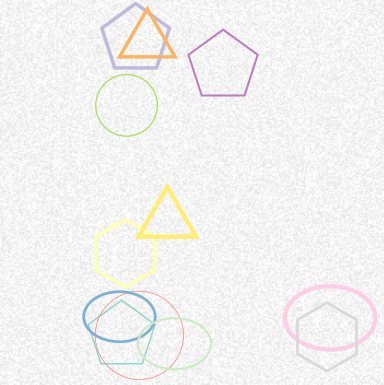[{"shape": "pentagon", "thickness": 1, "radius": 0.46, "center": [0.316, 0.129]}, {"shape": "hexagon", "thickness": 2.5, "radius": 0.44, "center": [0.325, 0.342]}, {"shape": "pentagon", "thickness": 2.5, "radius": 0.46, "center": [0.352, 0.898]}, {"shape": "circle", "thickness": 0.5, "radius": 0.57, "center": [0.362, 0.129]}, {"shape": "oval", "thickness": 2, "radius": 0.46, "center": [0.31, 0.177]}, {"shape": "triangle", "thickness": 2.5, "radius": 0.42, "center": [0.383, 0.894]}, {"shape": "circle", "thickness": 1, "radius": 0.4, "center": [0.329, 0.726]}, {"shape": "oval", "thickness": 3, "radius": 0.59, "center": [0.858, 0.174]}, {"shape": "hexagon", "thickness": 2, "radius": 0.44, "center": [0.849, 0.125]}, {"shape": "pentagon", "thickness": 1.5, "radius": 0.47, "center": [0.579, 0.828]}, {"shape": "oval", "thickness": 1.5, "radius": 0.47, "center": [0.453, 0.107]}, {"shape": "triangle", "thickness": 3, "radius": 0.43, "center": [0.435, 0.428]}]